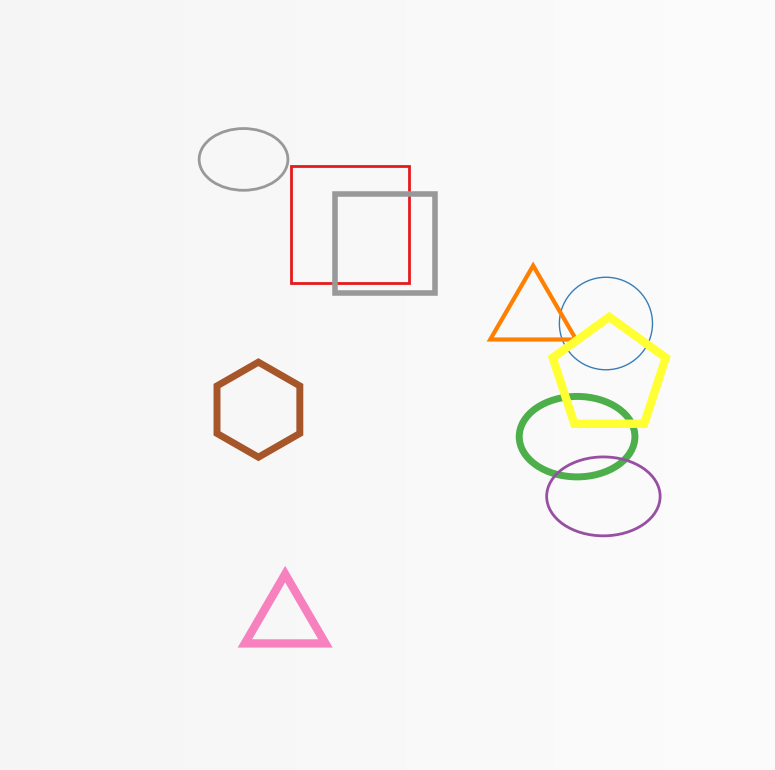[{"shape": "square", "thickness": 1, "radius": 0.38, "center": [0.452, 0.709]}, {"shape": "circle", "thickness": 0.5, "radius": 0.3, "center": [0.782, 0.58]}, {"shape": "oval", "thickness": 2.5, "radius": 0.37, "center": [0.745, 0.433]}, {"shape": "oval", "thickness": 1, "radius": 0.37, "center": [0.779, 0.355]}, {"shape": "triangle", "thickness": 1.5, "radius": 0.32, "center": [0.688, 0.591]}, {"shape": "pentagon", "thickness": 3, "radius": 0.38, "center": [0.786, 0.512]}, {"shape": "hexagon", "thickness": 2.5, "radius": 0.31, "center": [0.333, 0.468]}, {"shape": "triangle", "thickness": 3, "radius": 0.3, "center": [0.368, 0.194]}, {"shape": "square", "thickness": 2, "radius": 0.32, "center": [0.496, 0.684]}, {"shape": "oval", "thickness": 1, "radius": 0.29, "center": [0.314, 0.793]}]